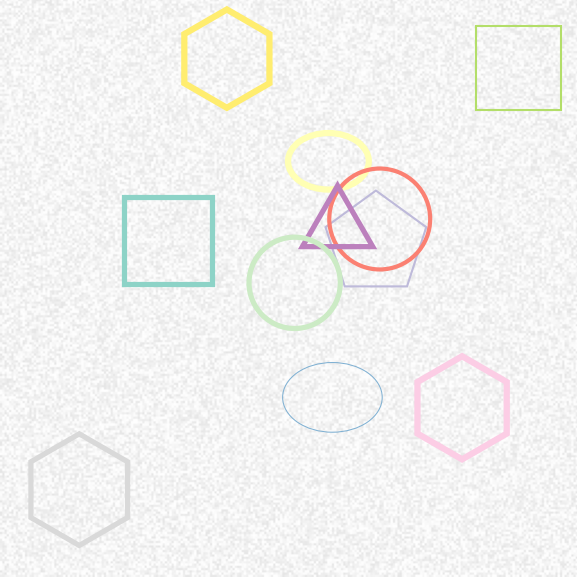[{"shape": "square", "thickness": 2.5, "radius": 0.38, "center": [0.291, 0.583]}, {"shape": "oval", "thickness": 3, "radius": 0.35, "center": [0.569, 0.72]}, {"shape": "pentagon", "thickness": 1, "radius": 0.46, "center": [0.651, 0.577]}, {"shape": "circle", "thickness": 2, "radius": 0.44, "center": [0.658, 0.62]}, {"shape": "oval", "thickness": 0.5, "radius": 0.43, "center": [0.576, 0.311]}, {"shape": "square", "thickness": 1, "radius": 0.37, "center": [0.898, 0.882]}, {"shape": "hexagon", "thickness": 3, "radius": 0.45, "center": [0.8, 0.293]}, {"shape": "hexagon", "thickness": 2.5, "radius": 0.48, "center": [0.137, 0.151]}, {"shape": "triangle", "thickness": 2.5, "radius": 0.35, "center": [0.585, 0.607]}, {"shape": "circle", "thickness": 2.5, "radius": 0.4, "center": [0.51, 0.509]}, {"shape": "hexagon", "thickness": 3, "radius": 0.43, "center": [0.393, 0.898]}]